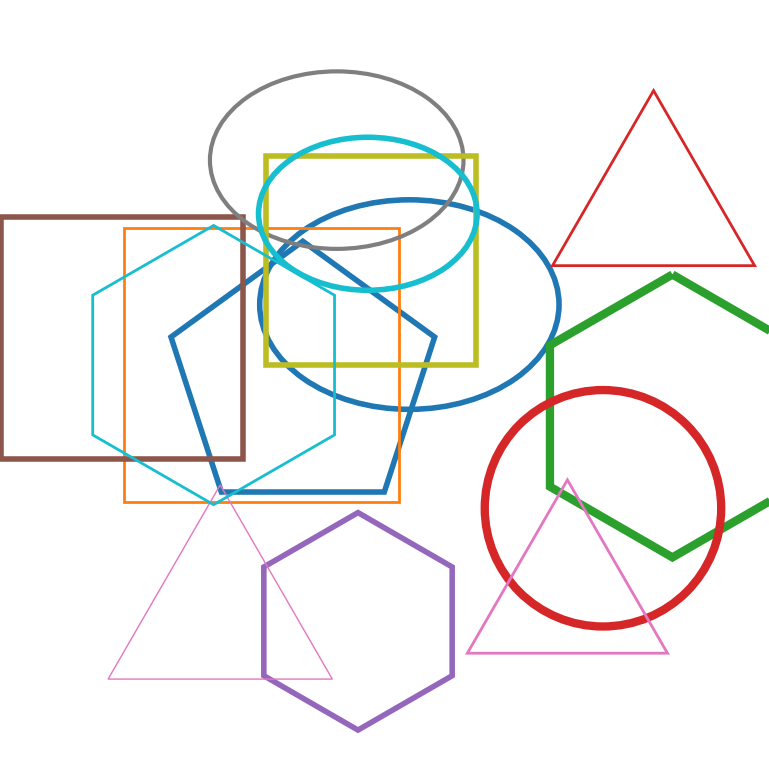[{"shape": "pentagon", "thickness": 2, "radius": 0.9, "center": [0.393, 0.507]}, {"shape": "oval", "thickness": 2, "radius": 0.97, "center": [0.532, 0.604]}, {"shape": "square", "thickness": 1, "radius": 0.89, "center": [0.339, 0.526]}, {"shape": "hexagon", "thickness": 3, "radius": 0.92, "center": [0.873, 0.46]}, {"shape": "circle", "thickness": 3, "radius": 0.77, "center": [0.783, 0.34]}, {"shape": "triangle", "thickness": 1, "radius": 0.76, "center": [0.849, 0.731]}, {"shape": "hexagon", "thickness": 2, "radius": 0.71, "center": [0.465, 0.193]}, {"shape": "square", "thickness": 2, "radius": 0.78, "center": [0.158, 0.561]}, {"shape": "triangle", "thickness": 0.5, "radius": 0.84, "center": [0.286, 0.202]}, {"shape": "triangle", "thickness": 1, "radius": 0.75, "center": [0.737, 0.227]}, {"shape": "oval", "thickness": 1.5, "radius": 0.82, "center": [0.437, 0.792]}, {"shape": "square", "thickness": 2, "radius": 0.68, "center": [0.482, 0.662]}, {"shape": "oval", "thickness": 2, "radius": 0.71, "center": [0.478, 0.722]}, {"shape": "hexagon", "thickness": 1, "radius": 0.91, "center": [0.277, 0.526]}]